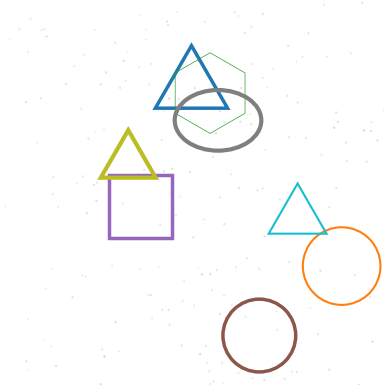[{"shape": "triangle", "thickness": 2.5, "radius": 0.54, "center": [0.497, 0.773]}, {"shape": "circle", "thickness": 1.5, "radius": 0.5, "center": [0.887, 0.309]}, {"shape": "hexagon", "thickness": 0.5, "radius": 0.52, "center": [0.546, 0.758]}, {"shape": "square", "thickness": 2.5, "radius": 0.41, "center": [0.365, 0.464]}, {"shape": "circle", "thickness": 2.5, "radius": 0.47, "center": [0.674, 0.128]}, {"shape": "oval", "thickness": 3, "radius": 0.56, "center": [0.566, 0.687]}, {"shape": "triangle", "thickness": 3, "radius": 0.41, "center": [0.333, 0.58]}, {"shape": "triangle", "thickness": 1.5, "radius": 0.43, "center": [0.773, 0.436]}]